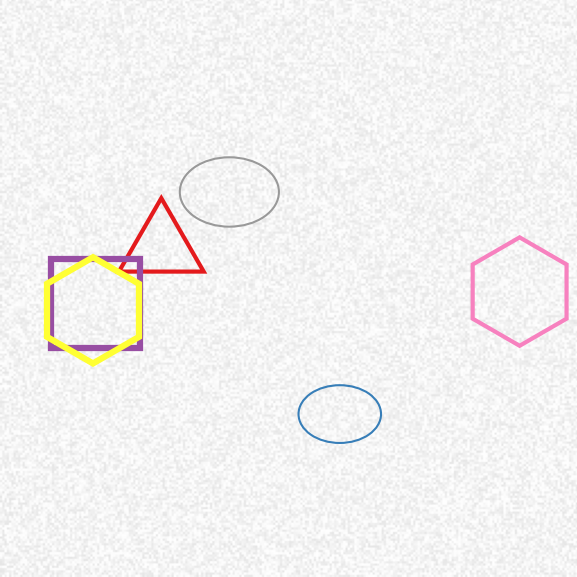[{"shape": "triangle", "thickness": 2, "radius": 0.42, "center": [0.279, 0.571]}, {"shape": "oval", "thickness": 1, "radius": 0.36, "center": [0.588, 0.282]}, {"shape": "square", "thickness": 3, "radius": 0.39, "center": [0.165, 0.474]}, {"shape": "hexagon", "thickness": 3, "radius": 0.46, "center": [0.161, 0.462]}, {"shape": "hexagon", "thickness": 2, "radius": 0.47, "center": [0.9, 0.494]}, {"shape": "oval", "thickness": 1, "radius": 0.43, "center": [0.397, 0.667]}]